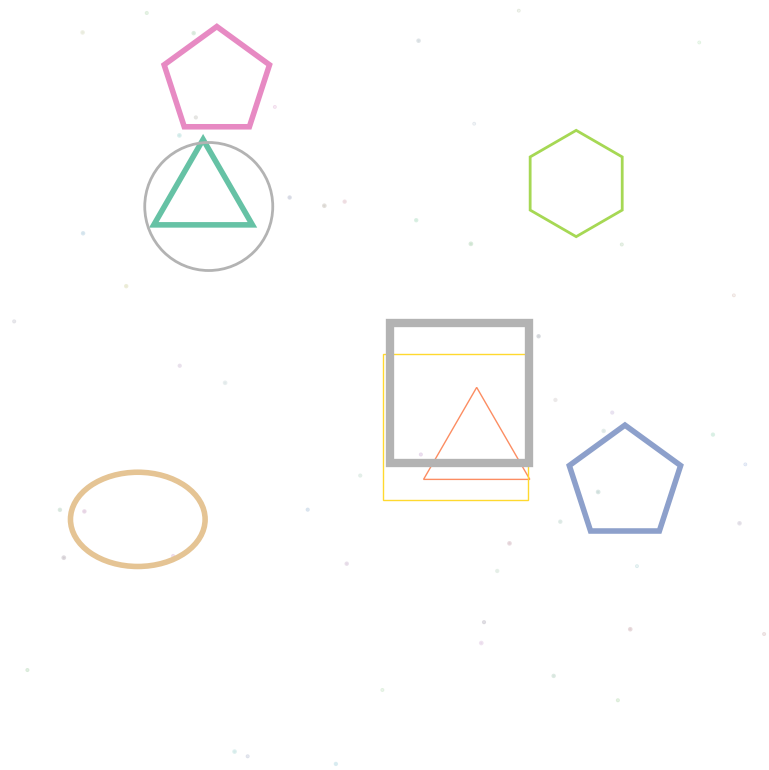[{"shape": "triangle", "thickness": 2, "radius": 0.37, "center": [0.264, 0.745]}, {"shape": "triangle", "thickness": 0.5, "radius": 0.4, "center": [0.619, 0.417]}, {"shape": "pentagon", "thickness": 2, "radius": 0.38, "center": [0.812, 0.372]}, {"shape": "pentagon", "thickness": 2, "radius": 0.36, "center": [0.282, 0.894]}, {"shape": "hexagon", "thickness": 1, "radius": 0.35, "center": [0.748, 0.762]}, {"shape": "square", "thickness": 0.5, "radius": 0.47, "center": [0.592, 0.445]}, {"shape": "oval", "thickness": 2, "radius": 0.44, "center": [0.179, 0.326]}, {"shape": "square", "thickness": 3, "radius": 0.45, "center": [0.597, 0.49]}, {"shape": "circle", "thickness": 1, "radius": 0.42, "center": [0.271, 0.732]}]